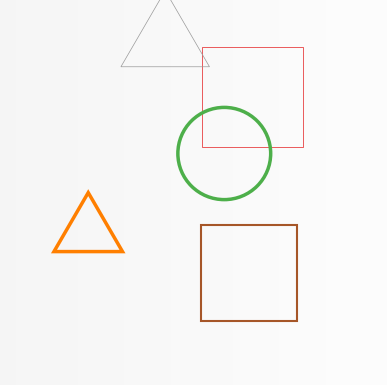[{"shape": "square", "thickness": 0.5, "radius": 0.65, "center": [0.651, 0.747]}, {"shape": "circle", "thickness": 2.5, "radius": 0.6, "center": [0.579, 0.601]}, {"shape": "triangle", "thickness": 2.5, "radius": 0.51, "center": [0.228, 0.398]}, {"shape": "square", "thickness": 1.5, "radius": 0.62, "center": [0.642, 0.291]}, {"shape": "triangle", "thickness": 0.5, "radius": 0.66, "center": [0.426, 0.893]}]